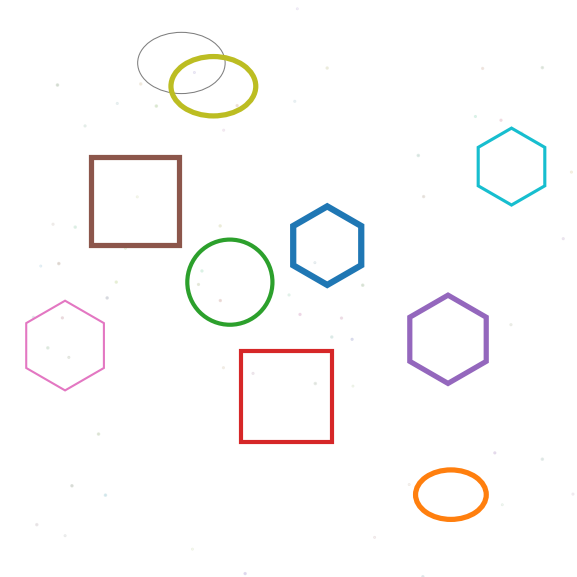[{"shape": "hexagon", "thickness": 3, "radius": 0.34, "center": [0.567, 0.574]}, {"shape": "oval", "thickness": 2.5, "radius": 0.31, "center": [0.781, 0.143]}, {"shape": "circle", "thickness": 2, "radius": 0.37, "center": [0.398, 0.511]}, {"shape": "square", "thickness": 2, "radius": 0.39, "center": [0.496, 0.313]}, {"shape": "hexagon", "thickness": 2.5, "radius": 0.38, "center": [0.776, 0.412]}, {"shape": "square", "thickness": 2.5, "radius": 0.38, "center": [0.233, 0.651]}, {"shape": "hexagon", "thickness": 1, "radius": 0.39, "center": [0.113, 0.401]}, {"shape": "oval", "thickness": 0.5, "radius": 0.38, "center": [0.314, 0.89]}, {"shape": "oval", "thickness": 2.5, "radius": 0.37, "center": [0.369, 0.85]}, {"shape": "hexagon", "thickness": 1.5, "radius": 0.33, "center": [0.886, 0.711]}]